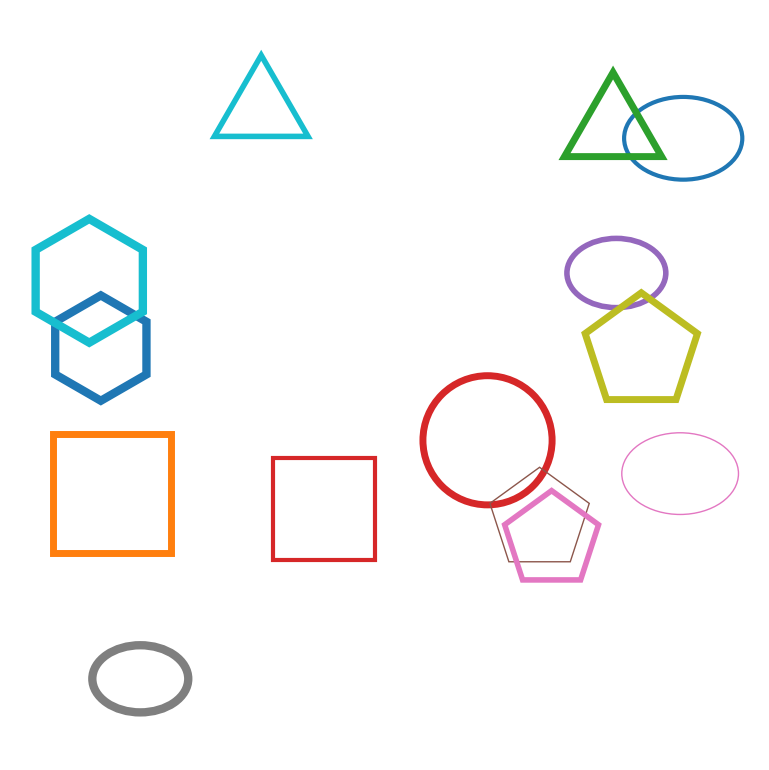[{"shape": "hexagon", "thickness": 3, "radius": 0.34, "center": [0.131, 0.548]}, {"shape": "oval", "thickness": 1.5, "radius": 0.38, "center": [0.887, 0.82]}, {"shape": "square", "thickness": 2.5, "radius": 0.38, "center": [0.146, 0.359]}, {"shape": "triangle", "thickness": 2.5, "radius": 0.36, "center": [0.796, 0.833]}, {"shape": "circle", "thickness": 2.5, "radius": 0.42, "center": [0.633, 0.428]}, {"shape": "square", "thickness": 1.5, "radius": 0.33, "center": [0.421, 0.339]}, {"shape": "oval", "thickness": 2, "radius": 0.32, "center": [0.8, 0.645]}, {"shape": "pentagon", "thickness": 0.5, "radius": 0.34, "center": [0.701, 0.325]}, {"shape": "pentagon", "thickness": 2, "radius": 0.32, "center": [0.716, 0.299]}, {"shape": "oval", "thickness": 0.5, "radius": 0.38, "center": [0.883, 0.385]}, {"shape": "oval", "thickness": 3, "radius": 0.31, "center": [0.182, 0.118]}, {"shape": "pentagon", "thickness": 2.5, "radius": 0.38, "center": [0.833, 0.543]}, {"shape": "triangle", "thickness": 2, "radius": 0.35, "center": [0.339, 0.858]}, {"shape": "hexagon", "thickness": 3, "radius": 0.4, "center": [0.116, 0.635]}]